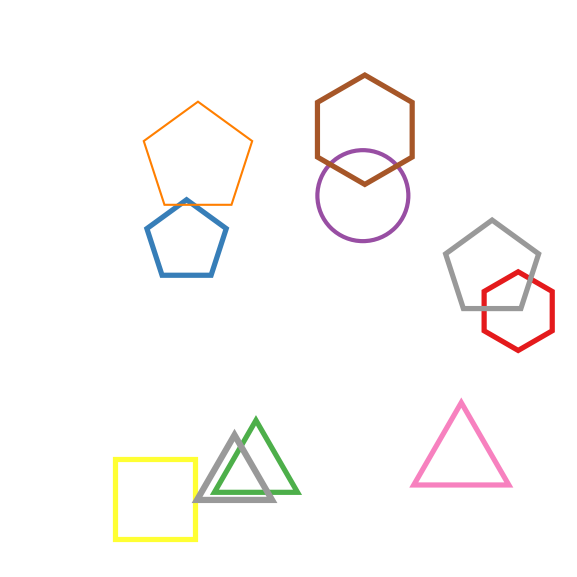[{"shape": "hexagon", "thickness": 2.5, "radius": 0.34, "center": [0.897, 0.46]}, {"shape": "pentagon", "thickness": 2.5, "radius": 0.36, "center": [0.323, 0.581]}, {"shape": "triangle", "thickness": 2.5, "radius": 0.42, "center": [0.443, 0.188]}, {"shape": "circle", "thickness": 2, "radius": 0.39, "center": [0.628, 0.66]}, {"shape": "pentagon", "thickness": 1, "radius": 0.49, "center": [0.343, 0.724]}, {"shape": "square", "thickness": 2.5, "radius": 0.35, "center": [0.269, 0.134]}, {"shape": "hexagon", "thickness": 2.5, "radius": 0.47, "center": [0.632, 0.775]}, {"shape": "triangle", "thickness": 2.5, "radius": 0.48, "center": [0.799, 0.207]}, {"shape": "pentagon", "thickness": 2.5, "radius": 0.42, "center": [0.852, 0.533]}, {"shape": "triangle", "thickness": 3, "radius": 0.37, "center": [0.406, 0.171]}]